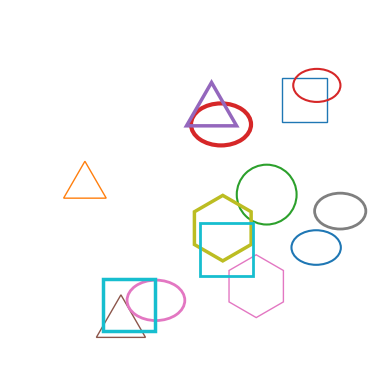[{"shape": "square", "thickness": 1, "radius": 0.29, "center": [0.79, 0.74]}, {"shape": "oval", "thickness": 1.5, "radius": 0.32, "center": [0.821, 0.357]}, {"shape": "triangle", "thickness": 1, "radius": 0.32, "center": [0.221, 0.517]}, {"shape": "circle", "thickness": 1.5, "radius": 0.39, "center": [0.693, 0.495]}, {"shape": "oval", "thickness": 3, "radius": 0.39, "center": [0.574, 0.677]}, {"shape": "oval", "thickness": 1.5, "radius": 0.31, "center": [0.823, 0.778]}, {"shape": "triangle", "thickness": 2.5, "radius": 0.38, "center": [0.549, 0.711]}, {"shape": "triangle", "thickness": 1, "radius": 0.37, "center": [0.314, 0.161]}, {"shape": "oval", "thickness": 2, "radius": 0.38, "center": [0.405, 0.22]}, {"shape": "hexagon", "thickness": 1, "radius": 0.41, "center": [0.665, 0.257]}, {"shape": "oval", "thickness": 2, "radius": 0.33, "center": [0.884, 0.452]}, {"shape": "hexagon", "thickness": 2.5, "radius": 0.43, "center": [0.579, 0.407]}, {"shape": "square", "thickness": 2.5, "radius": 0.34, "center": [0.335, 0.208]}, {"shape": "square", "thickness": 2, "radius": 0.34, "center": [0.589, 0.352]}]